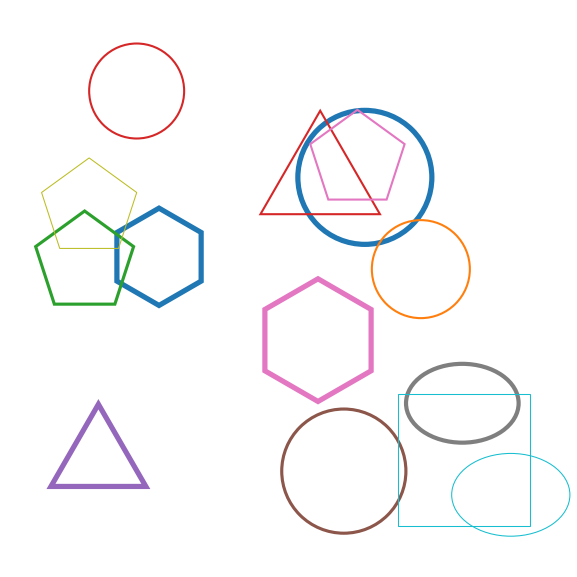[{"shape": "hexagon", "thickness": 2.5, "radius": 0.42, "center": [0.275, 0.554]}, {"shape": "circle", "thickness": 2.5, "radius": 0.58, "center": [0.632, 0.692]}, {"shape": "circle", "thickness": 1, "radius": 0.42, "center": [0.729, 0.533]}, {"shape": "pentagon", "thickness": 1.5, "radius": 0.45, "center": [0.147, 0.545]}, {"shape": "circle", "thickness": 1, "radius": 0.41, "center": [0.237, 0.842]}, {"shape": "triangle", "thickness": 1, "radius": 0.6, "center": [0.554, 0.688]}, {"shape": "triangle", "thickness": 2.5, "radius": 0.47, "center": [0.17, 0.204]}, {"shape": "circle", "thickness": 1.5, "radius": 0.54, "center": [0.595, 0.183]}, {"shape": "hexagon", "thickness": 2.5, "radius": 0.53, "center": [0.551, 0.41]}, {"shape": "pentagon", "thickness": 1, "radius": 0.43, "center": [0.619, 0.723]}, {"shape": "oval", "thickness": 2, "radius": 0.49, "center": [0.801, 0.301]}, {"shape": "pentagon", "thickness": 0.5, "radius": 0.43, "center": [0.154, 0.639]}, {"shape": "oval", "thickness": 0.5, "radius": 0.51, "center": [0.884, 0.142]}, {"shape": "square", "thickness": 0.5, "radius": 0.57, "center": [0.804, 0.202]}]